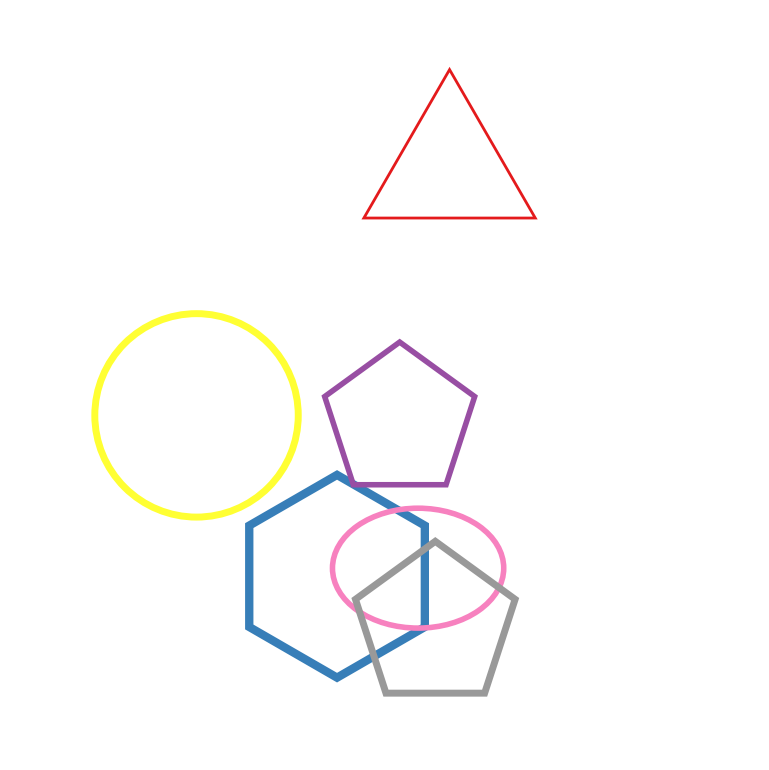[{"shape": "triangle", "thickness": 1, "radius": 0.64, "center": [0.584, 0.781]}, {"shape": "hexagon", "thickness": 3, "radius": 0.66, "center": [0.438, 0.252]}, {"shape": "pentagon", "thickness": 2, "radius": 0.51, "center": [0.519, 0.453]}, {"shape": "circle", "thickness": 2.5, "radius": 0.66, "center": [0.255, 0.461]}, {"shape": "oval", "thickness": 2, "radius": 0.56, "center": [0.543, 0.262]}, {"shape": "pentagon", "thickness": 2.5, "radius": 0.55, "center": [0.565, 0.188]}]